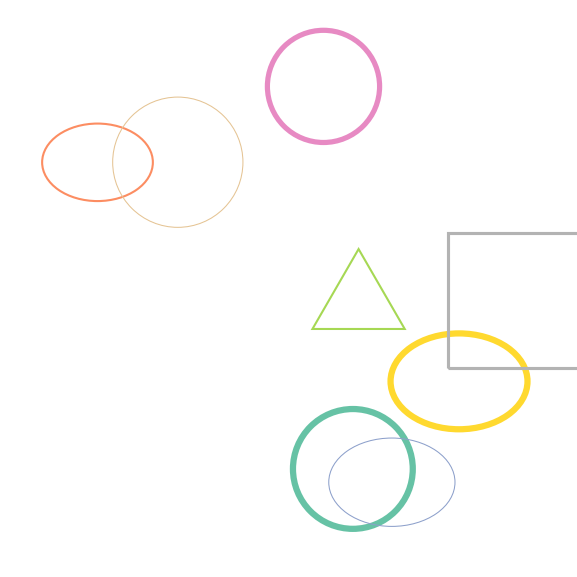[{"shape": "circle", "thickness": 3, "radius": 0.52, "center": [0.611, 0.187]}, {"shape": "oval", "thickness": 1, "radius": 0.48, "center": [0.169, 0.718]}, {"shape": "oval", "thickness": 0.5, "radius": 0.55, "center": [0.679, 0.164]}, {"shape": "circle", "thickness": 2.5, "radius": 0.49, "center": [0.56, 0.85]}, {"shape": "triangle", "thickness": 1, "radius": 0.46, "center": [0.621, 0.476]}, {"shape": "oval", "thickness": 3, "radius": 0.59, "center": [0.795, 0.339]}, {"shape": "circle", "thickness": 0.5, "radius": 0.56, "center": [0.308, 0.718]}, {"shape": "square", "thickness": 1.5, "radius": 0.59, "center": [0.893, 0.479]}]